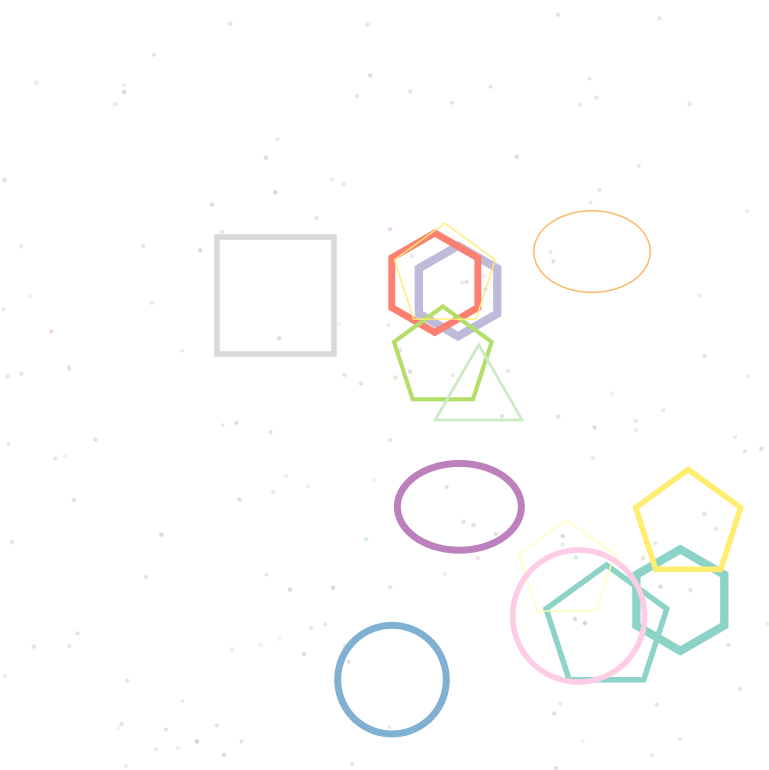[{"shape": "pentagon", "thickness": 2, "radius": 0.41, "center": [0.788, 0.184]}, {"shape": "hexagon", "thickness": 3, "radius": 0.33, "center": [0.884, 0.221]}, {"shape": "pentagon", "thickness": 0.5, "radius": 0.33, "center": [0.736, 0.259]}, {"shape": "hexagon", "thickness": 3, "radius": 0.29, "center": [0.595, 0.622]}, {"shape": "hexagon", "thickness": 2.5, "radius": 0.32, "center": [0.565, 0.633]}, {"shape": "circle", "thickness": 2.5, "radius": 0.35, "center": [0.509, 0.117]}, {"shape": "oval", "thickness": 0.5, "radius": 0.38, "center": [0.769, 0.673]}, {"shape": "pentagon", "thickness": 1.5, "radius": 0.33, "center": [0.575, 0.535]}, {"shape": "circle", "thickness": 2, "radius": 0.43, "center": [0.751, 0.2]}, {"shape": "square", "thickness": 2, "radius": 0.38, "center": [0.358, 0.616]}, {"shape": "oval", "thickness": 2.5, "radius": 0.4, "center": [0.597, 0.342]}, {"shape": "triangle", "thickness": 1, "radius": 0.33, "center": [0.622, 0.487]}, {"shape": "pentagon", "thickness": 0.5, "radius": 0.34, "center": [0.578, 0.641]}, {"shape": "pentagon", "thickness": 2, "radius": 0.36, "center": [0.894, 0.319]}]